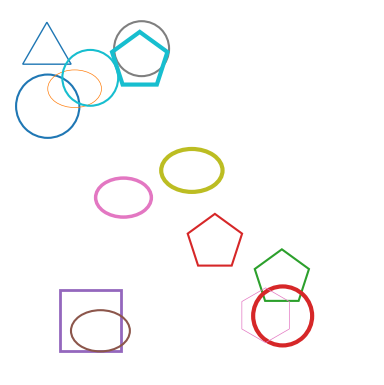[{"shape": "circle", "thickness": 1.5, "radius": 0.41, "center": [0.124, 0.724]}, {"shape": "triangle", "thickness": 1, "radius": 0.36, "center": [0.122, 0.87]}, {"shape": "oval", "thickness": 0.5, "radius": 0.35, "center": [0.194, 0.77]}, {"shape": "pentagon", "thickness": 1.5, "radius": 0.37, "center": [0.732, 0.278]}, {"shape": "pentagon", "thickness": 1.5, "radius": 0.37, "center": [0.558, 0.37]}, {"shape": "circle", "thickness": 3, "radius": 0.38, "center": [0.734, 0.179]}, {"shape": "square", "thickness": 2, "radius": 0.4, "center": [0.235, 0.168]}, {"shape": "oval", "thickness": 1.5, "radius": 0.38, "center": [0.261, 0.141]}, {"shape": "hexagon", "thickness": 0.5, "radius": 0.36, "center": [0.69, 0.181]}, {"shape": "oval", "thickness": 2.5, "radius": 0.36, "center": [0.321, 0.487]}, {"shape": "circle", "thickness": 1.5, "radius": 0.36, "center": [0.368, 0.874]}, {"shape": "oval", "thickness": 3, "radius": 0.4, "center": [0.498, 0.557]}, {"shape": "pentagon", "thickness": 3, "radius": 0.38, "center": [0.363, 0.842]}, {"shape": "circle", "thickness": 1.5, "radius": 0.36, "center": [0.234, 0.798]}]